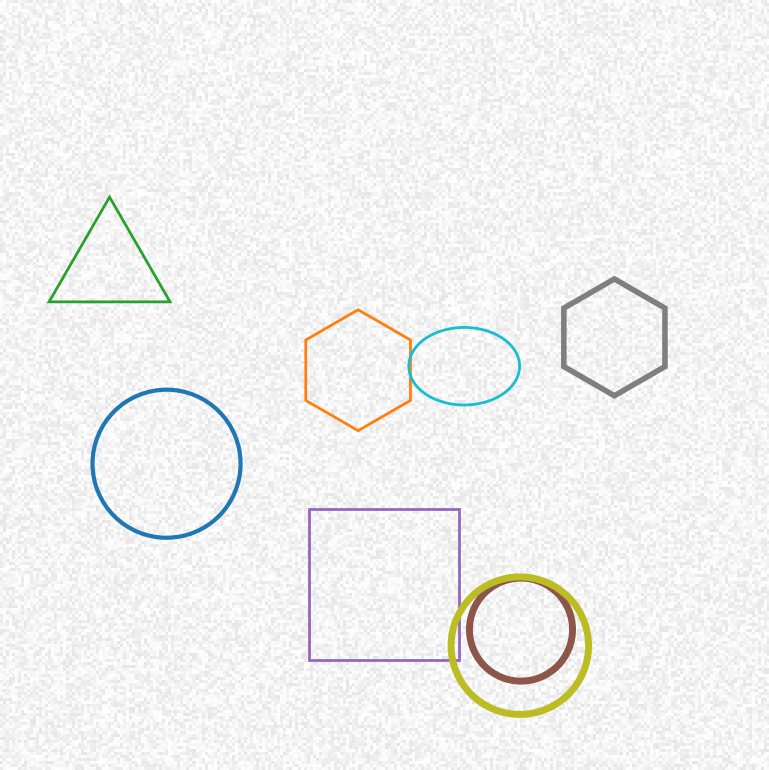[{"shape": "circle", "thickness": 1.5, "radius": 0.48, "center": [0.216, 0.398]}, {"shape": "hexagon", "thickness": 1, "radius": 0.39, "center": [0.465, 0.519]}, {"shape": "triangle", "thickness": 1, "radius": 0.45, "center": [0.142, 0.653]}, {"shape": "square", "thickness": 1, "radius": 0.49, "center": [0.499, 0.241]}, {"shape": "circle", "thickness": 2.5, "radius": 0.33, "center": [0.677, 0.182]}, {"shape": "hexagon", "thickness": 2, "radius": 0.38, "center": [0.798, 0.562]}, {"shape": "circle", "thickness": 2.5, "radius": 0.45, "center": [0.675, 0.161]}, {"shape": "oval", "thickness": 1, "radius": 0.36, "center": [0.603, 0.524]}]